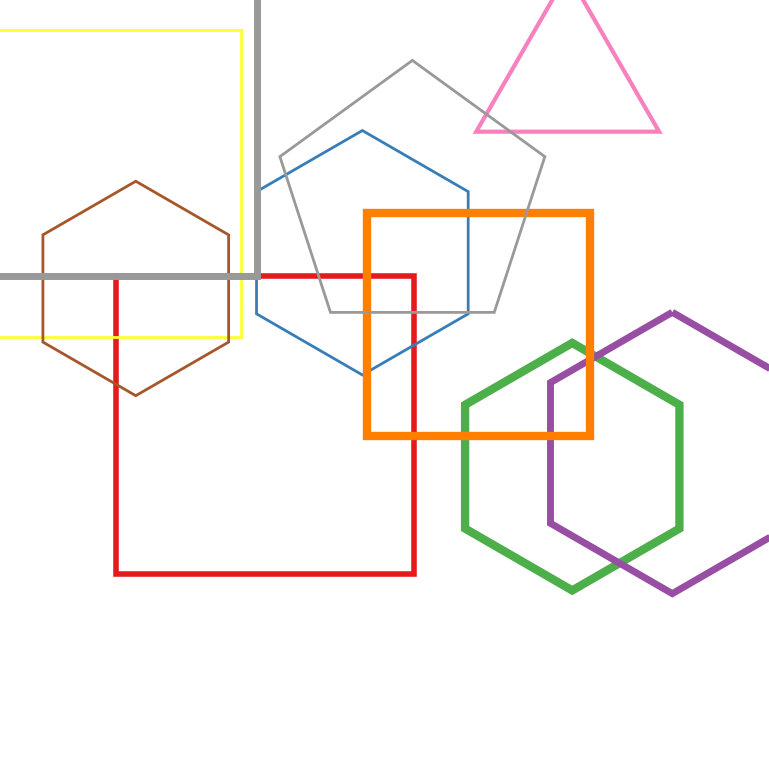[{"shape": "square", "thickness": 2, "radius": 0.97, "center": [0.344, 0.448]}, {"shape": "hexagon", "thickness": 1, "radius": 0.79, "center": [0.471, 0.672]}, {"shape": "hexagon", "thickness": 3, "radius": 0.8, "center": [0.743, 0.394]}, {"shape": "hexagon", "thickness": 2.5, "radius": 0.91, "center": [0.873, 0.412]}, {"shape": "square", "thickness": 3, "radius": 0.72, "center": [0.622, 0.578]}, {"shape": "square", "thickness": 1, "radius": 1.0, "center": [0.113, 0.761]}, {"shape": "hexagon", "thickness": 1, "radius": 0.7, "center": [0.176, 0.625]}, {"shape": "triangle", "thickness": 1.5, "radius": 0.69, "center": [0.737, 0.898]}, {"shape": "square", "thickness": 2.5, "radius": 0.94, "center": [0.147, 0.829]}, {"shape": "pentagon", "thickness": 1, "radius": 0.9, "center": [0.536, 0.741]}]